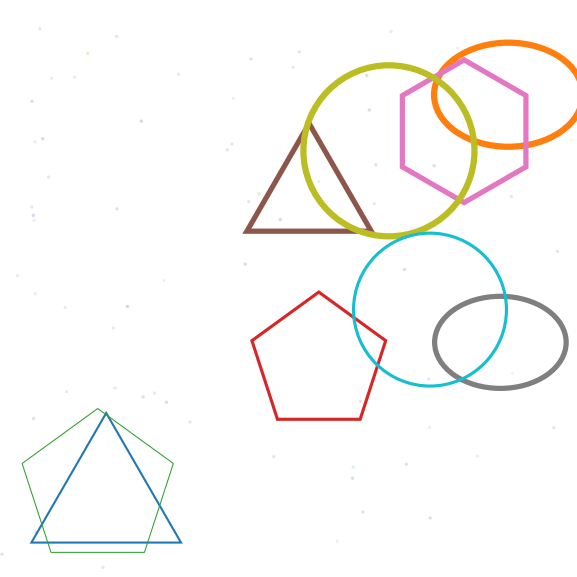[{"shape": "triangle", "thickness": 1, "radius": 0.75, "center": [0.184, 0.134]}, {"shape": "oval", "thickness": 3, "radius": 0.64, "center": [0.88, 0.835]}, {"shape": "pentagon", "thickness": 0.5, "radius": 0.69, "center": [0.169, 0.154]}, {"shape": "pentagon", "thickness": 1.5, "radius": 0.61, "center": [0.552, 0.372]}, {"shape": "triangle", "thickness": 2.5, "radius": 0.62, "center": [0.535, 0.661]}, {"shape": "hexagon", "thickness": 2.5, "radius": 0.62, "center": [0.804, 0.772]}, {"shape": "oval", "thickness": 2.5, "radius": 0.57, "center": [0.866, 0.406]}, {"shape": "circle", "thickness": 3, "radius": 0.74, "center": [0.674, 0.738]}, {"shape": "circle", "thickness": 1.5, "radius": 0.66, "center": [0.745, 0.463]}]